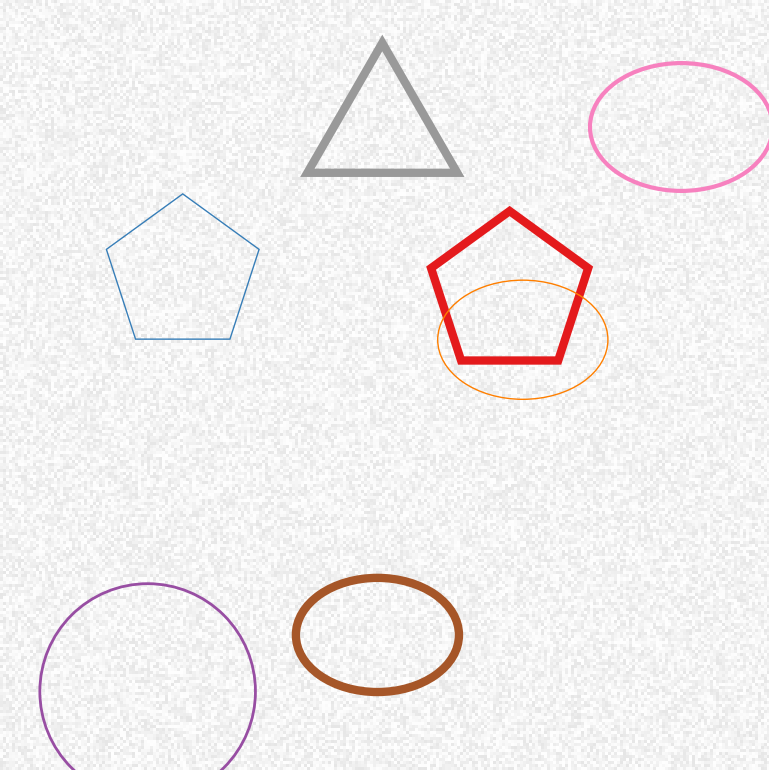[{"shape": "pentagon", "thickness": 3, "radius": 0.54, "center": [0.662, 0.619]}, {"shape": "pentagon", "thickness": 0.5, "radius": 0.52, "center": [0.237, 0.644]}, {"shape": "circle", "thickness": 1, "radius": 0.7, "center": [0.192, 0.102]}, {"shape": "oval", "thickness": 0.5, "radius": 0.55, "center": [0.679, 0.559]}, {"shape": "oval", "thickness": 3, "radius": 0.53, "center": [0.49, 0.175]}, {"shape": "oval", "thickness": 1.5, "radius": 0.59, "center": [0.885, 0.835]}, {"shape": "triangle", "thickness": 3, "radius": 0.56, "center": [0.496, 0.832]}]